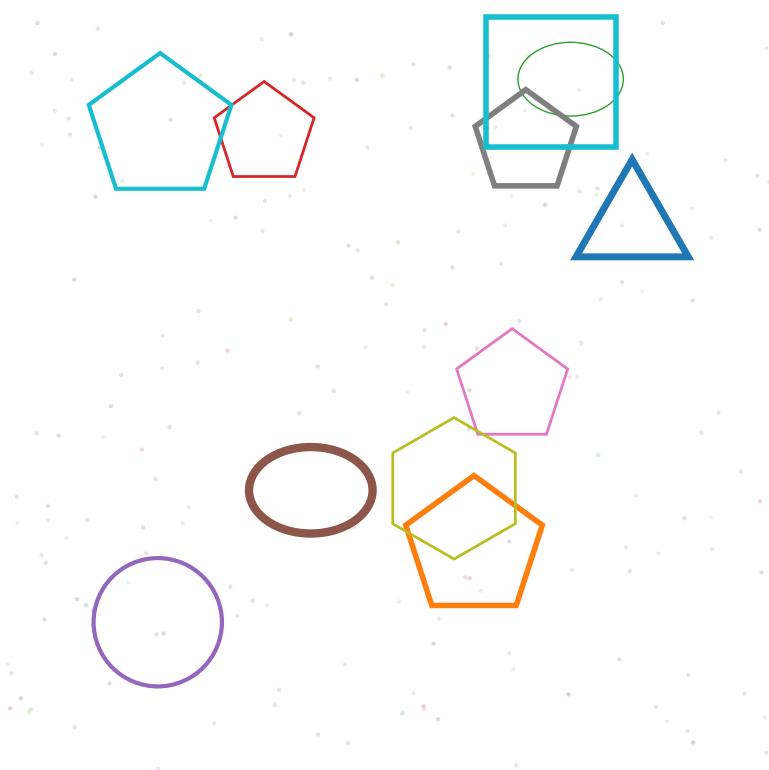[{"shape": "triangle", "thickness": 2.5, "radius": 0.42, "center": [0.821, 0.709]}, {"shape": "pentagon", "thickness": 2, "radius": 0.47, "center": [0.616, 0.289]}, {"shape": "oval", "thickness": 0.5, "radius": 0.34, "center": [0.741, 0.897]}, {"shape": "pentagon", "thickness": 1, "radius": 0.34, "center": [0.343, 0.826]}, {"shape": "circle", "thickness": 1.5, "radius": 0.42, "center": [0.205, 0.192]}, {"shape": "oval", "thickness": 3, "radius": 0.4, "center": [0.404, 0.363]}, {"shape": "pentagon", "thickness": 1, "radius": 0.38, "center": [0.665, 0.497]}, {"shape": "pentagon", "thickness": 2, "radius": 0.35, "center": [0.683, 0.814]}, {"shape": "hexagon", "thickness": 1, "radius": 0.46, "center": [0.59, 0.366]}, {"shape": "square", "thickness": 2, "radius": 0.42, "center": [0.715, 0.893]}, {"shape": "pentagon", "thickness": 1.5, "radius": 0.49, "center": [0.208, 0.834]}]